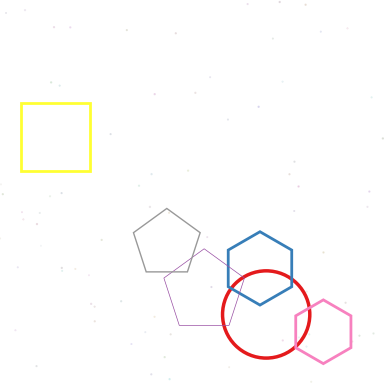[{"shape": "circle", "thickness": 2.5, "radius": 0.57, "center": [0.691, 0.183]}, {"shape": "hexagon", "thickness": 2, "radius": 0.48, "center": [0.675, 0.303]}, {"shape": "pentagon", "thickness": 0.5, "radius": 0.55, "center": [0.53, 0.244]}, {"shape": "square", "thickness": 2, "radius": 0.44, "center": [0.144, 0.644]}, {"shape": "hexagon", "thickness": 2, "radius": 0.41, "center": [0.84, 0.138]}, {"shape": "pentagon", "thickness": 1, "radius": 0.46, "center": [0.433, 0.367]}]